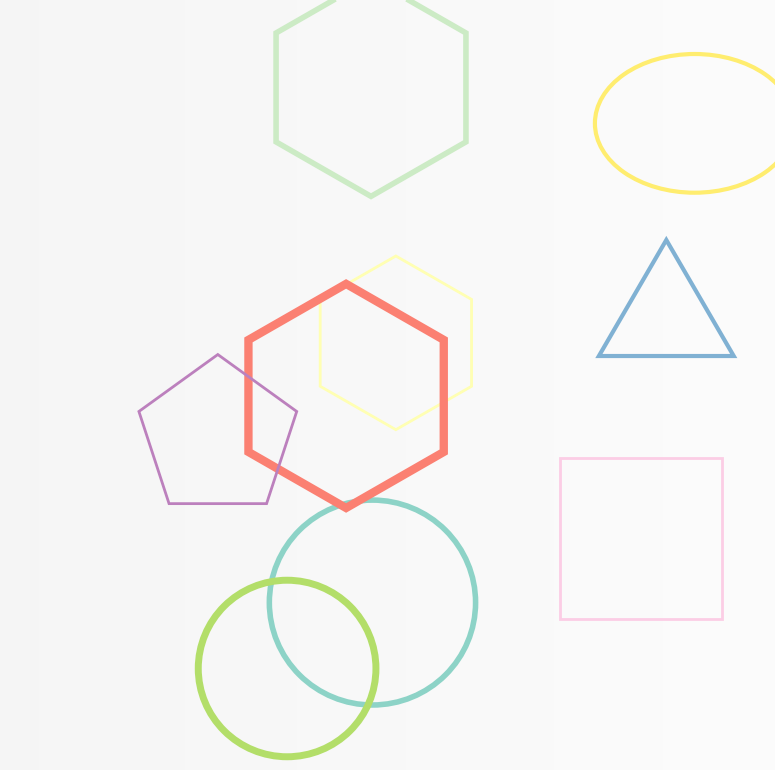[{"shape": "circle", "thickness": 2, "radius": 0.67, "center": [0.481, 0.217]}, {"shape": "hexagon", "thickness": 1, "radius": 0.56, "center": [0.511, 0.555]}, {"shape": "hexagon", "thickness": 3, "radius": 0.73, "center": [0.447, 0.486]}, {"shape": "triangle", "thickness": 1.5, "radius": 0.5, "center": [0.86, 0.588]}, {"shape": "circle", "thickness": 2.5, "radius": 0.57, "center": [0.37, 0.132]}, {"shape": "square", "thickness": 1, "radius": 0.52, "center": [0.827, 0.301]}, {"shape": "pentagon", "thickness": 1, "radius": 0.54, "center": [0.281, 0.433]}, {"shape": "hexagon", "thickness": 2, "radius": 0.71, "center": [0.479, 0.886]}, {"shape": "oval", "thickness": 1.5, "radius": 0.64, "center": [0.896, 0.84]}]